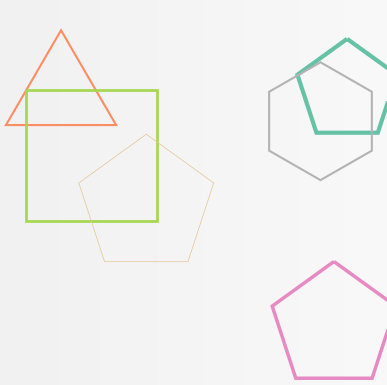[{"shape": "pentagon", "thickness": 3, "radius": 0.67, "center": [0.896, 0.764]}, {"shape": "triangle", "thickness": 1.5, "radius": 0.82, "center": [0.158, 0.757]}, {"shape": "pentagon", "thickness": 2.5, "radius": 0.84, "center": [0.862, 0.153]}, {"shape": "square", "thickness": 2, "radius": 0.84, "center": [0.237, 0.596]}, {"shape": "pentagon", "thickness": 0.5, "radius": 0.91, "center": [0.377, 0.468]}, {"shape": "hexagon", "thickness": 1.5, "radius": 0.77, "center": [0.827, 0.685]}]